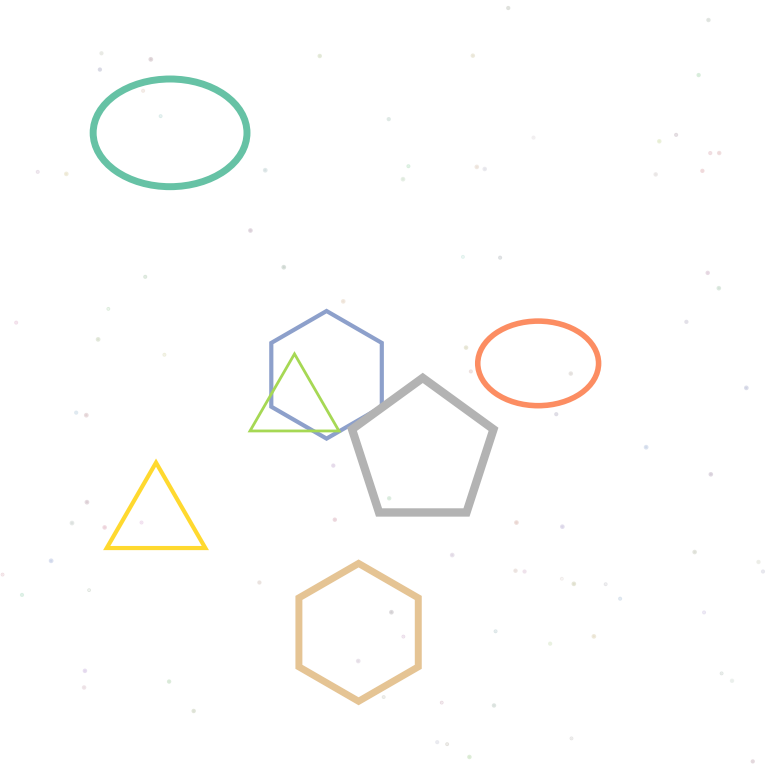[{"shape": "oval", "thickness": 2.5, "radius": 0.5, "center": [0.221, 0.827]}, {"shape": "oval", "thickness": 2, "radius": 0.39, "center": [0.699, 0.528]}, {"shape": "hexagon", "thickness": 1.5, "radius": 0.41, "center": [0.424, 0.513]}, {"shape": "triangle", "thickness": 1, "radius": 0.33, "center": [0.382, 0.474]}, {"shape": "triangle", "thickness": 1.5, "radius": 0.37, "center": [0.203, 0.325]}, {"shape": "hexagon", "thickness": 2.5, "radius": 0.45, "center": [0.466, 0.179]}, {"shape": "pentagon", "thickness": 3, "radius": 0.48, "center": [0.549, 0.413]}]